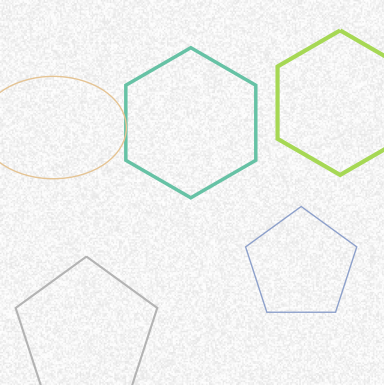[{"shape": "hexagon", "thickness": 2.5, "radius": 0.97, "center": [0.496, 0.681]}, {"shape": "pentagon", "thickness": 1, "radius": 0.76, "center": [0.782, 0.312]}, {"shape": "hexagon", "thickness": 3, "radius": 0.94, "center": [0.883, 0.733]}, {"shape": "oval", "thickness": 1, "radius": 0.95, "center": [0.138, 0.669]}, {"shape": "pentagon", "thickness": 1.5, "radius": 0.97, "center": [0.225, 0.14]}]